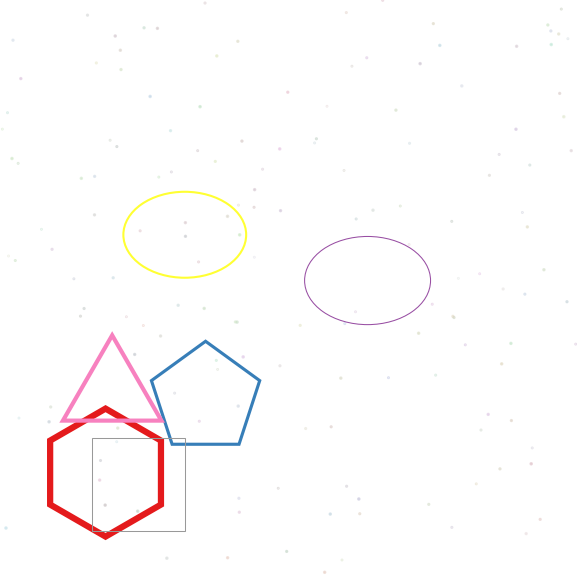[{"shape": "hexagon", "thickness": 3, "radius": 0.55, "center": [0.183, 0.181]}, {"shape": "pentagon", "thickness": 1.5, "radius": 0.49, "center": [0.356, 0.31]}, {"shape": "oval", "thickness": 0.5, "radius": 0.55, "center": [0.636, 0.513]}, {"shape": "oval", "thickness": 1, "radius": 0.53, "center": [0.32, 0.593]}, {"shape": "triangle", "thickness": 2, "radius": 0.49, "center": [0.194, 0.32]}, {"shape": "square", "thickness": 0.5, "radius": 0.4, "center": [0.24, 0.16]}]